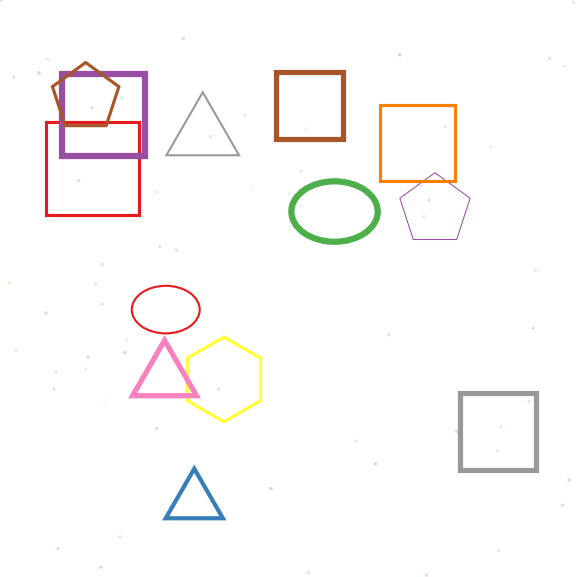[{"shape": "square", "thickness": 1.5, "radius": 0.4, "center": [0.161, 0.708]}, {"shape": "oval", "thickness": 1, "radius": 0.29, "center": [0.287, 0.463]}, {"shape": "triangle", "thickness": 2, "radius": 0.29, "center": [0.336, 0.13]}, {"shape": "oval", "thickness": 3, "radius": 0.37, "center": [0.579, 0.633]}, {"shape": "square", "thickness": 3, "radius": 0.36, "center": [0.179, 0.8]}, {"shape": "pentagon", "thickness": 0.5, "radius": 0.32, "center": [0.753, 0.636]}, {"shape": "square", "thickness": 1.5, "radius": 0.33, "center": [0.723, 0.751]}, {"shape": "hexagon", "thickness": 1.5, "radius": 0.37, "center": [0.388, 0.342]}, {"shape": "square", "thickness": 2.5, "radius": 0.29, "center": [0.536, 0.816]}, {"shape": "pentagon", "thickness": 1.5, "radius": 0.3, "center": [0.148, 0.83]}, {"shape": "triangle", "thickness": 2.5, "radius": 0.32, "center": [0.285, 0.346]}, {"shape": "triangle", "thickness": 1, "radius": 0.36, "center": [0.351, 0.767]}, {"shape": "square", "thickness": 2.5, "radius": 0.33, "center": [0.862, 0.252]}]